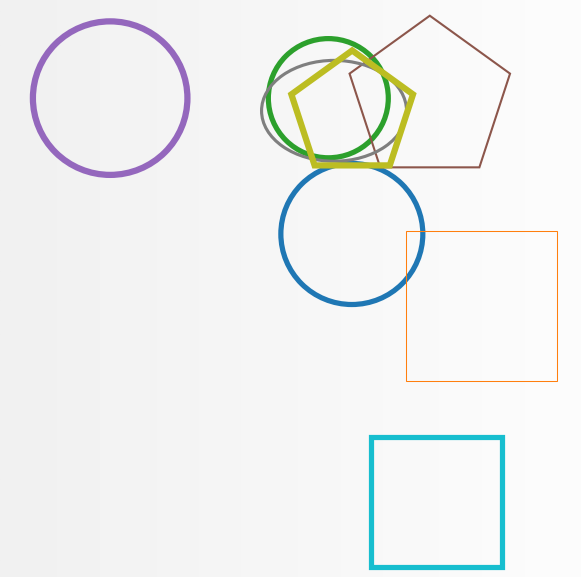[{"shape": "circle", "thickness": 2.5, "radius": 0.61, "center": [0.605, 0.594]}, {"shape": "square", "thickness": 0.5, "radius": 0.65, "center": [0.828, 0.469]}, {"shape": "circle", "thickness": 2.5, "radius": 0.52, "center": [0.565, 0.829]}, {"shape": "circle", "thickness": 3, "radius": 0.66, "center": [0.19, 0.829]}, {"shape": "pentagon", "thickness": 1, "radius": 0.73, "center": [0.739, 0.827]}, {"shape": "oval", "thickness": 1.5, "radius": 0.62, "center": [0.575, 0.807]}, {"shape": "pentagon", "thickness": 3, "radius": 0.55, "center": [0.606, 0.802]}, {"shape": "square", "thickness": 2.5, "radius": 0.56, "center": [0.75, 0.13]}]